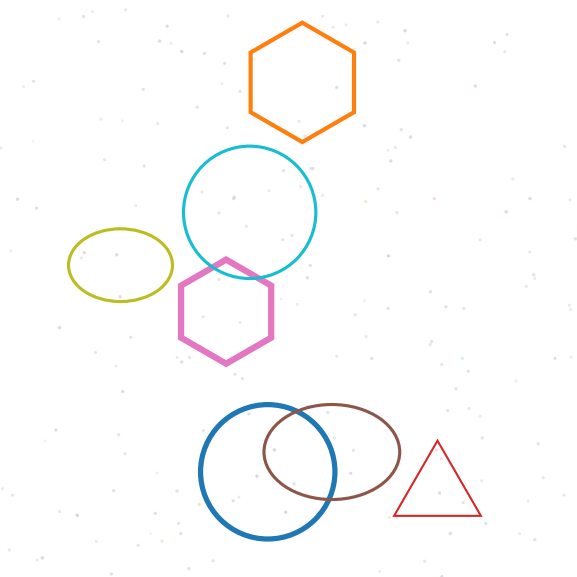[{"shape": "circle", "thickness": 2.5, "radius": 0.58, "center": [0.464, 0.182]}, {"shape": "hexagon", "thickness": 2, "radius": 0.52, "center": [0.523, 0.856]}, {"shape": "triangle", "thickness": 1, "radius": 0.43, "center": [0.758, 0.149]}, {"shape": "oval", "thickness": 1.5, "radius": 0.59, "center": [0.575, 0.216]}, {"shape": "hexagon", "thickness": 3, "radius": 0.45, "center": [0.392, 0.459]}, {"shape": "oval", "thickness": 1.5, "radius": 0.45, "center": [0.209, 0.54]}, {"shape": "circle", "thickness": 1.5, "radius": 0.57, "center": [0.432, 0.631]}]